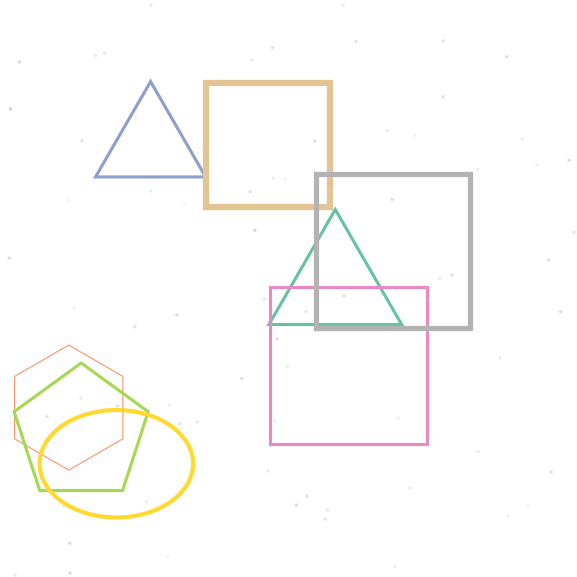[{"shape": "triangle", "thickness": 1.5, "radius": 0.66, "center": [0.581, 0.504]}, {"shape": "hexagon", "thickness": 0.5, "radius": 0.54, "center": [0.119, 0.293]}, {"shape": "triangle", "thickness": 1.5, "radius": 0.55, "center": [0.261, 0.748]}, {"shape": "square", "thickness": 1.5, "radius": 0.68, "center": [0.604, 0.366]}, {"shape": "pentagon", "thickness": 1.5, "radius": 0.61, "center": [0.141, 0.248]}, {"shape": "oval", "thickness": 2, "radius": 0.66, "center": [0.202, 0.196]}, {"shape": "square", "thickness": 3, "radius": 0.54, "center": [0.464, 0.748]}, {"shape": "square", "thickness": 2.5, "radius": 0.67, "center": [0.681, 0.565]}]